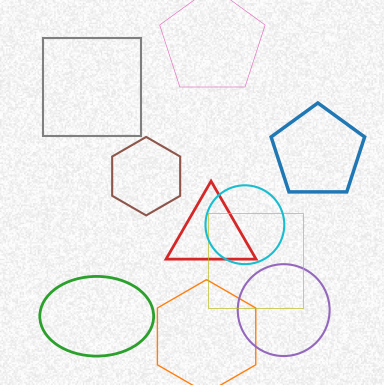[{"shape": "pentagon", "thickness": 2.5, "radius": 0.64, "center": [0.826, 0.605]}, {"shape": "hexagon", "thickness": 1, "radius": 0.74, "center": [0.537, 0.126]}, {"shape": "oval", "thickness": 2, "radius": 0.74, "center": [0.251, 0.179]}, {"shape": "triangle", "thickness": 2, "radius": 0.68, "center": [0.548, 0.394]}, {"shape": "circle", "thickness": 1.5, "radius": 0.6, "center": [0.737, 0.195]}, {"shape": "hexagon", "thickness": 1.5, "radius": 0.51, "center": [0.38, 0.542]}, {"shape": "pentagon", "thickness": 0.5, "radius": 0.72, "center": [0.552, 0.89]}, {"shape": "square", "thickness": 1.5, "radius": 0.63, "center": [0.239, 0.774]}, {"shape": "square", "thickness": 0.5, "radius": 0.62, "center": [0.664, 0.323]}, {"shape": "circle", "thickness": 1.5, "radius": 0.51, "center": [0.636, 0.416]}]